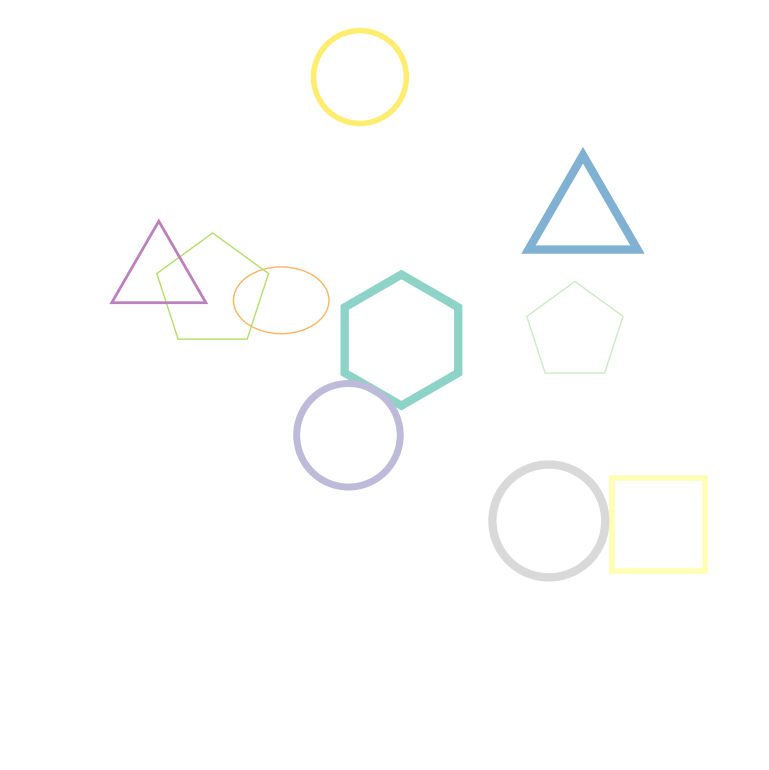[{"shape": "hexagon", "thickness": 3, "radius": 0.43, "center": [0.521, 0.558]}, {"shape": "square", "thickness": 2, "radius": 0.3, "center": [0.855, 0.318]}, {"shape": "circle", "thickness": 2.5, "radius": 0.34, "center": [0.453, 0.435]}, {"shape": "triangle", "thickness": 3, "radius": 0.41, "center": [0.757, 0.717]}, {"shape": "oval", "thickness": 0.5, "radius": 0.31, "center": [0.365, 0.61]}, {"shape": "pentagon", "thickness": 0.5, "radius": 0.38, "center": [0.276, 0.621]}, {"shape": "circle", "thickness": 3, "radius": 0.37, "center": [0.713, 0.323]}, {"shape": "triangle", "thickness": 1, "radius": 0.35, "center": [0.206, 0.642]}, {"shape": "pentagon", "thickness": 0.5, "radius": 0.33, "center": [0.747, 0.569]}, {"shape": "circle", "thickness": 2, "radius": 0.3, "center": [0.467, 0.9]}]